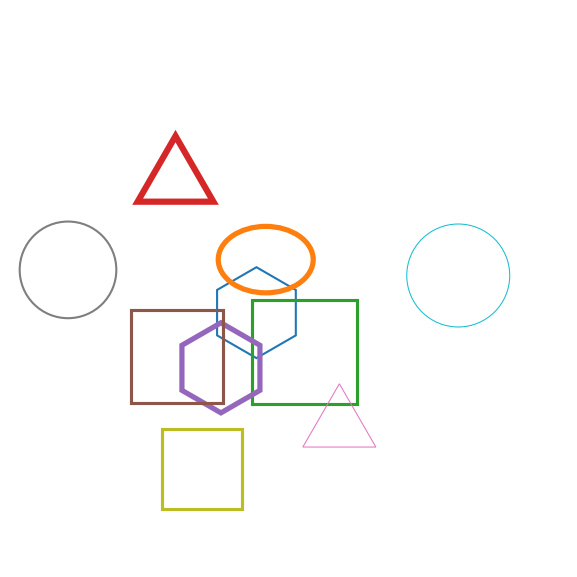[{"shape": "hexagon", "thickness": 1, "radius": 0.39, "center": [0.444, 0.458]}, {"shape": "oval", "thickness": 2.5, "radius": 0.41, "center": [0.46, 0.55]}, {"shape": "square", "thickness": 1.5, "radius": 0.45, "center": [0.527, 0.389]}, {"shape": "triangle", "thickness": 3, "radius": 0.38, "center": [0.304, 0.688]}, {"shape": "hexagon", "thickness": 2.5, "radius": 0.39, "center": [0.383, 0.362]}, {"shape": "square", "thickness": 1.5, "radius": 0.4, "center": [0.306, 0.382]}, {"shape": "triangle", "thickness": 0.5, "radius": 0.37, "center": [0.588, 0.262]}, {"shape": "circle", "thickness": 1, "radius": 0.42, "center": [0.118, 0.532]}, {"shape": "square", "thickness": 1.5, "radius": 0.35, "center": [0.35, 0.187]}, {"shape": "circle", "thickness": 0.5, "radius": 0.45, "center": [0.793, 0.522]}]